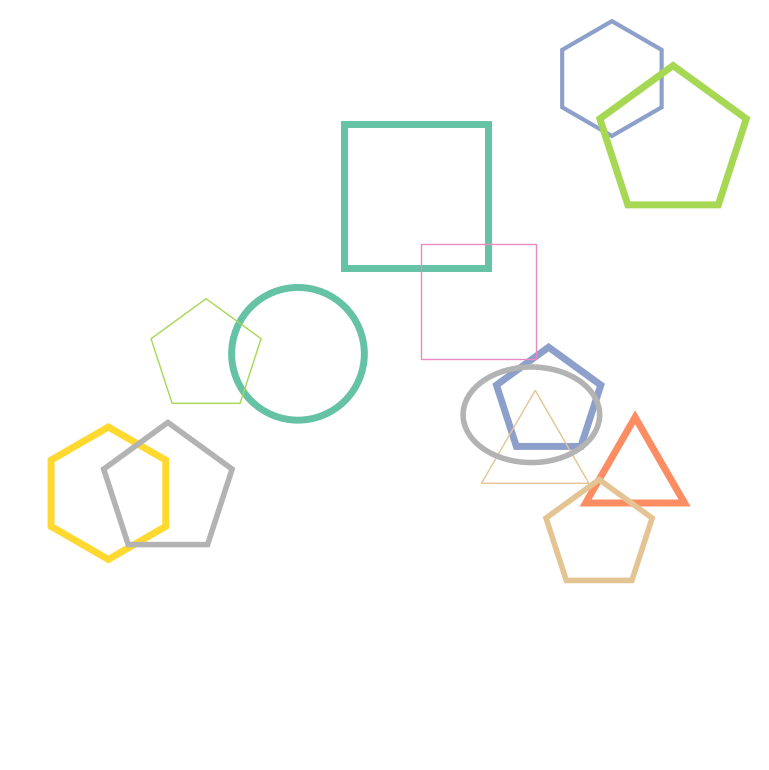[{"shape": "square", "thickness": 2.5, "radius": 0.47, "center": [0.54, 0.745]}, {"shape": "circle", "thickness": 2.5, "radius": 0.43, "center": [0.387, 0.541]}, {"shape": "triangle", "thickness": 2.5, "radius": 0.37, "center": [0.825, 0.384]}, {"shape": "pentagon", "thickness": 2.5, "radius": 0.36, "center": [0.713, 0.478]}, {"shape": "hexagon", "thickness": 1.5, "radius": 0.37, "center": [0.795, 0.898]}, {"shape": "square", "thickness": 0.5, "radius": 0.37, "center": [0.622, 0.609]}, {"shape": "pentagon", "thickness": 2.5, "radius": 0.5, "center": [0.874, 0.815]}, {"shape": "pentagon", "thickness": 0.5, "radius": 0.38, "center": [0.268, 0.537]}, {"shape": "hexagon", "thickness": 2.5, "radius": 0.43, "center": [0.141, 0.359]}, {"shape": "pentagon", "thickness": 2, "radius": 0.36, "center": [0.778, 0.305]}, {"shape": "triangle", "thickness": 0.5, "radius": 0.4, "center": [0.695, 0.413]}, {"shape": "pentagon", "thickness": 2, "radius": 0.44, "center": [0.218, 0.364]}, {"shape": "oval", "thickness": 2, "radius": 0.44, "center": [0.69, 0.461]}]